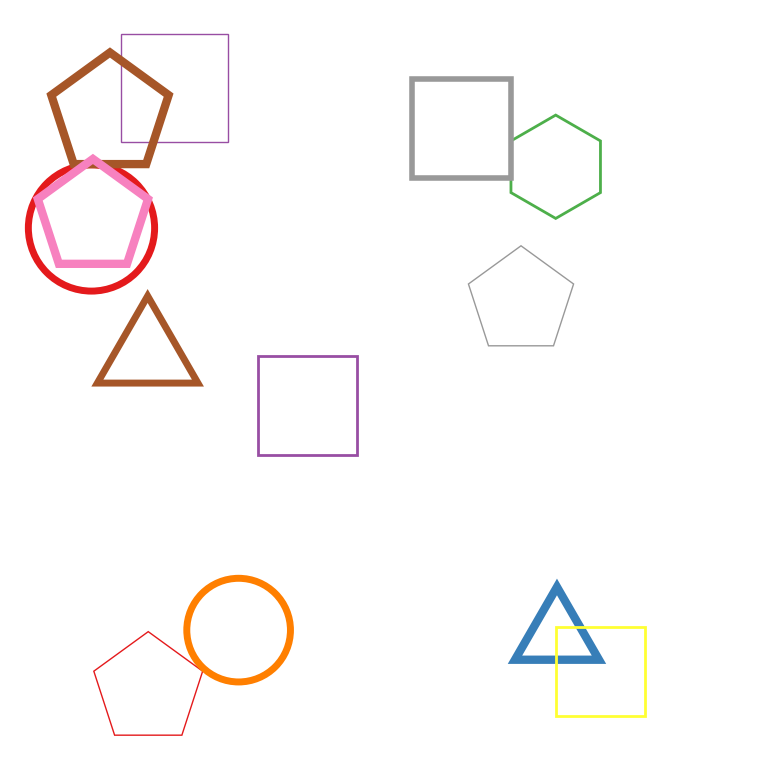[{"shape": "circle", "thickness": 2.5, "radius": 0.41, "center": [0.119, 0.704]}, {"shape": "pentagon", "thickness": 0.5, "radius": 0.37, "center": [0.193, 0.105]}, {"shape": "triangle", "thickness": 3, "radius": 0.31, "center": [0.723, 0.175]}, {"shape": "hexagon", "thickness": 1, "radius": 0.34, "center": [0.722, 0.783]}, {"shape": "square", "thickness": 0.5, "radius": 0.35, "center": [0.227, 0.885]}, {"shape": "square", "thickness": 1, "radius": 0.32, "center": [0.399, 0.473]}, {"shape": "circle", "thickness": 2.5, "radius": 0.34, "center": [0.31, 0.182]}, {"shape": "square", "thickness": 1, "radius": 0.29, "center": [0.78, 0.128]}, {"shape": "triangle", "thickness": 2.5, "radius": 0.38, "center": [0.192, 0.54]}, {"shape": "pentagon", "thickness": 3, "radius": 0.4, "center": [0.143, 0.852]}, {"shape": "pentagon", "thickness": 3, "radius": 0.38, "center": [0.121, 0.718]}, {"shape": "square", "thickness": 2, "radius": 0.32, "center": [0.599, 0.833]}, {"shape": "pentagon", "thickness": 0.5, "radius": 0.36, "center": [0.677, 0.609]}]